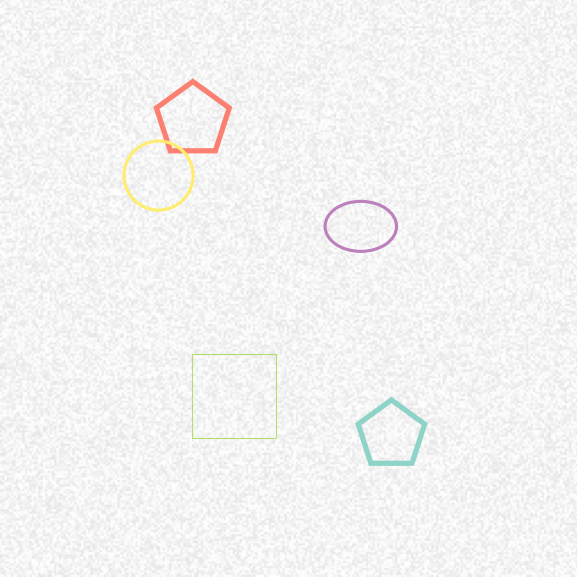[{"shape": "pentagon", "thickness": 2.5, "radius": 0.3, "center": [0.678, 0.246]}, {"shape": "pentagon", "thickness": 2.5, "radius": 0.33, "center": [0.334, 0.792]}, {"shape": "square", "thickness": 0.5, "radius": 0.36, "center": [0.405, 0.314]}, {"shape": "oval", "thickness": 1.5, "radius": 0.31, "center": [0.625, 0.607]}, {"shape": "circle", "thickness": 1.5, "radius": 0.3, "center": [0.275, 0.695]}]